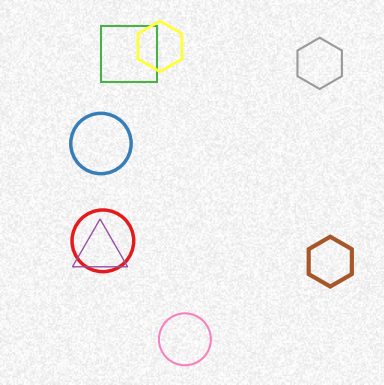[{"shape": "circle", "thickness": 2.5, "radius": 0.4, "center": [0.267, 0.374]}, {"shape": "circle", "thickness": 2.5, "radius": 0.39, "center": [0.262, 0.627]}, {"shape": "square", "thickness": 1.5, "radius": 0.36, "center": [0.334, 0.859]}, {"shape": "triangle", "thickness": 1, "radius": 0.41, "center": [0.26, 0.348]}, {"shape": "hexagon", "thickness": 2, "radius": 0.33, "center": [0.415, 0.88]}, {"shape": "hexagon", "thickness": 3, "radius": 0.32, "center": [0.858, 0.32]}, {"shape": "circle", "thickness": 1.5, "radius": 0.34, "center": [0.48, 0.119]}, {"shape": "hexagon", "thickness": 1.5, "radius": 0.33, "center": [0.83, 0.835]}]